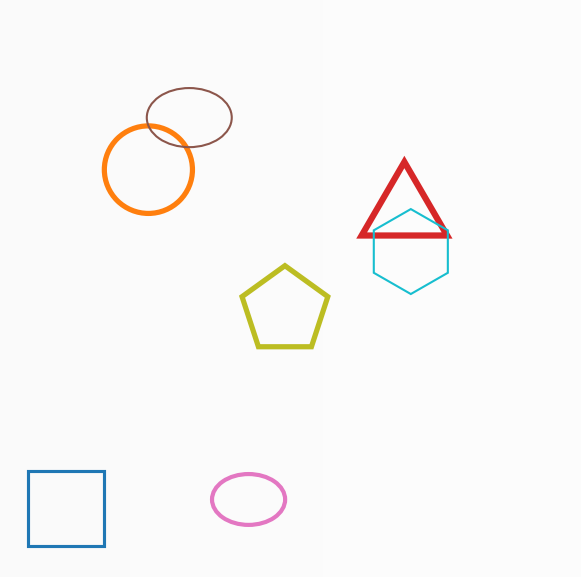[{"shape": "square", "thickness": 1.5, "radius": 0.33, "center": [0.114, 0.118]}, {"shape": "circle", "thickness": 2.5, "radius": 0.38, "center": [0.255, 0.705]}, {"shape": "triangle", "thickness": 3, "radius": 0.42, "center": [0.696, 0.634]}, {"shape": "oval", "thickness": 1, "radius": 0.37, "center": [0.326, 0.795]}, {"shape": "oval", "thickness": 2, "radius": 0.31, "center": [0.428, 0.134]}, {"shape": "pentagon", "thickness": 2.5, "radius": 0.39, "center": [0.49, 0.461]}, {"shape": "hexagon", "thickness": 1, "radius": 0.37, "center": [0.707, 0.564]}]